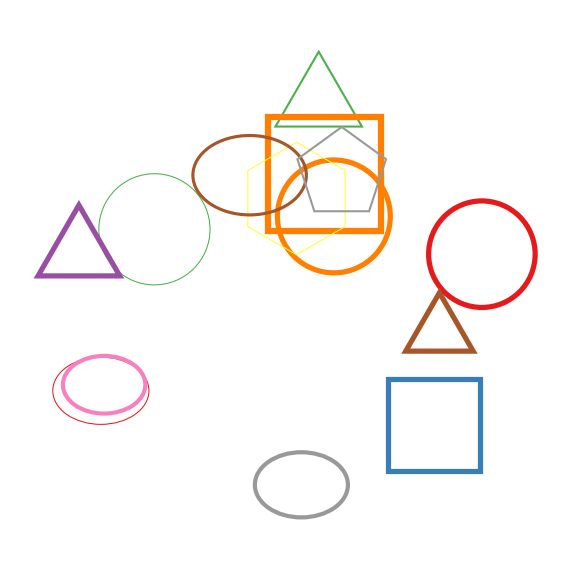[{"shape": "oval", "thickness": 0.5, "radius": 0.42, "center": [0.175, 0.323]}, {"shape": "circle", "thickness": 2.5, "radius": 0.46, "center": [0.834, 0.559]}, {"shape": "square", "thickness": 2.5, "radius": 0.4, "center": [0.752, 0.263]}, {"shape": "triangle", "thickness": 1, "radius": 0.43, "center": [0.552, 0.823]}, {"shape": "circle", "thickness": 0.5, "radius": 0.48, "center": [0.267, 0.602]}, {"shape": "triangle", "thickness": 2.5, "radius": 0.41, "center": [0.137, 0.562]}, {"shape": "square", "thickness": 3, "radius": 0.49, "center": [0.562, 0.698]}, {"shape": "circle", "thickness": 2.5, "radius": 0.49, "center": [0.578, 0.624]}, {"shape": "hexagon", "thickness": 0.5, "radius": 0.49, "center": [0.513, 0.655]}, {"shape": "triangle", "thickness": 2.5, "radius": 0.34, "center": [0.761, 0.425]}, {"shape": "oval", "thickness": 1.5, "radius": 0.49, "center": [0.432, 0.696]}, {"shape": "oval", "thickness": 2, "radius": 0.36, "center": [0.18, 0.333]}, {"shape": "pentagon", "thickness": 1, "radius": 0.4, "center": [0.592, 0.699]}, {"shape": "oval", "thickness": 2, "radius": 0.4, "center": [0.522, 0.16]}]